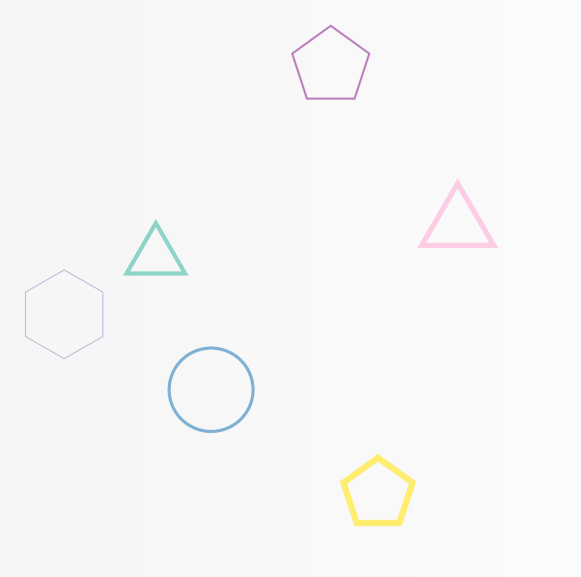[{"shape": "triangle", "thickness": 2, "radius": 0.29, "center": [0.268, 0.555]}, {"shape": "hexagon", "thickness": 0.5, "radius": 0.38, "center": [0.11, 0.455]}, {"shape": "circle", "thickness": 1.5, "radius": 0.36, "center": [0.363, 0.324]}, {"shape": "triangle", "thickness": 2.5, "radius": 0.36, "center": [0.787, 0.61]}, {"shape": "pentagon", "thickness": 1, "radius": 0.35, "center": [0.569, 0.885]}, {"shape": "pentagon", "thickness": 3, "radius": 0.31, "center": [0.65, 0.144]}]